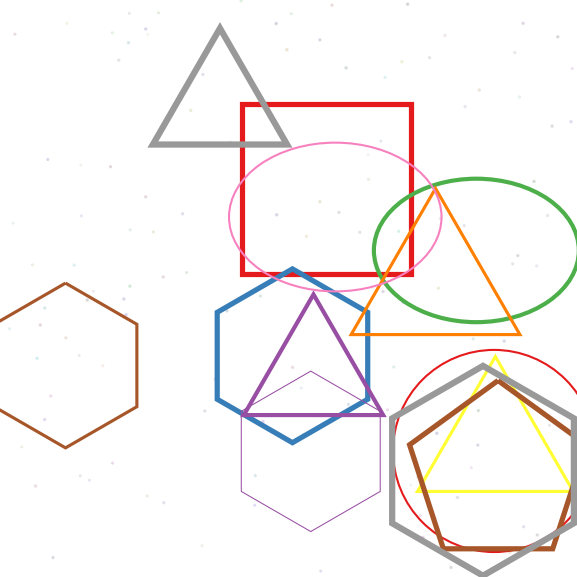[{"shape": "circle", "thickness": 1, "radius": 0.88, "center": [0.856, 0.218]}, {"shape": "square", "thickness": 2.5, "radius": 0.74, "center": [0.565, 0.672]}, {"shape": "hexagon", "thickness": 2.5, "radius": 0.75, "center": [0.506, 0.383]}, {"shape": "oval", "thickness": 2, "radius": 0.89, "center": [0.825, 0.565]}, {"shape": "triangle", "thickness": 2, "radius": 0.7, "center": [0.543, 0.35]}, {"shape": "hexagon", "thickness": 0.5, "radius": 0.69, "center": [0.538, 0.218]}, {"shape": "triangle", "thickness": 1.5, "radius": 0.84, "center": [0.754, 0.504]}, {"shape": "triangle", "thickness": 1.5, "radius": 0.78, "center": [0.858, 0.226]}, {"shape": "hexagon", "thickness": 1.5, "radius": 0.71, "center": [0.113, 0.366]}, {"shape": "pentagon", "thickness": 2.5, "radius": 0.81, "center": [0.862, 0.179]}, {"shape": "oval", "thickness": 1, "radius": 0.92, "center": [0.581, 0.623]}, {"shape": "triangle", "thickness": 3, "radius": 0.67, "center": [0.381, 0.816]}, {"shape": "hexagon", "thickness": 3, "radius": 0.91, "center": [0.836, 0.184]}]